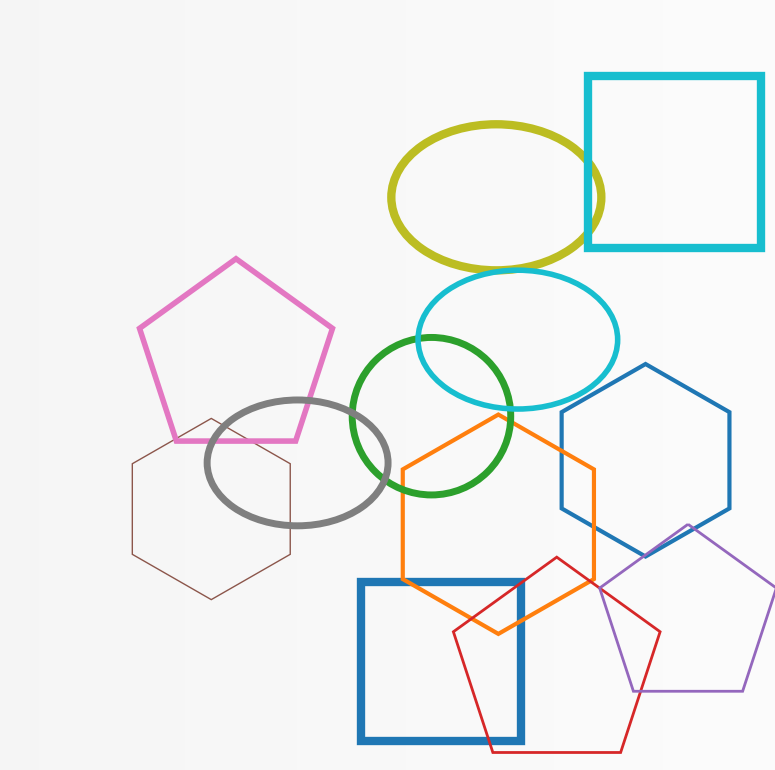[{"shape": "square", "thickness": 3, "radius": 0.52, "center": [0.569, 0.14]}, {"shape": "hexagon", "thickness": 1.5, "radius": 0.63, "center": [0.833, 0.402]}, {"shape": "hexagon", "thickness": 1.5, "radius": 0.71, "center": [0.643, 0.319]}, {"shape": "circle", "thickness": 2.5, "radius": 0.51, "center": [0.557, 0.459]}, {"shape": "pentagon", "thickness": 1, "radius": 0.7, "center": [0.718, 0.136]}, {"shape": "pentagon", "thickness": 1, "radius": 0.6, "center": [0.888, 0.199]}, {"shape": "hexagon", "thickness": 0.5, "radius": 0.59, "center": [0.273, 0.339]}, {"shape": "pentagon", "thickness": 2, "radius": 0.65, "center": [0.305, 0.533]}, {"shape": "oval", "thickness": 2.5, "radius": 0.58, "center": [0.384, 0.399]}, {"shape": "oval", "thickness": 3, "radius": 0.68, "center": [0.64, 0.744]}, {"shape": "oval", "thickness": 2, "radius": 0.64, "center": [0.668, 0.559]}, {"shape": "square", "thickness": 3, "radius": 0.56, "center": [0.871, 0.79]}]